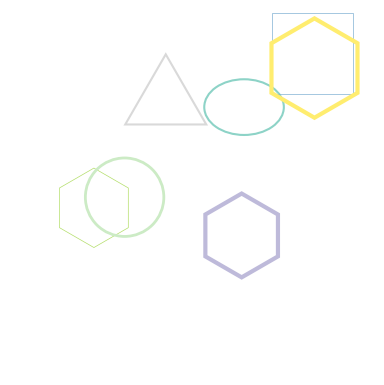[{"shape": "oval", "thickness": 1.5, "radius": 0.52, "center": [0.634, 0.722]}, {"shape": "hexagon", "thickness": 3, "radius": 0.54, "center": [0.628, 0.388]}, {"shape": "square", "thickness": 0.5, "radius": 0.52, "center": [0.812, 0.861]}, {"shape": "hexagon", "thickness": 0.5, "radius": 0.52, "center": [0.244, 0.46]}, {"shape": "triangle", "thickness": 1.5, "radius": 0.61, "center": [0.431, 0.737]}, {"shape": "circle", "thickness": 2, "radius": 0.51, "center": [0.324, 0.488]}, {"shape": "hexagon", "thickness": 3, "radius": 0.64, "center": [0.817, 0.823]}]